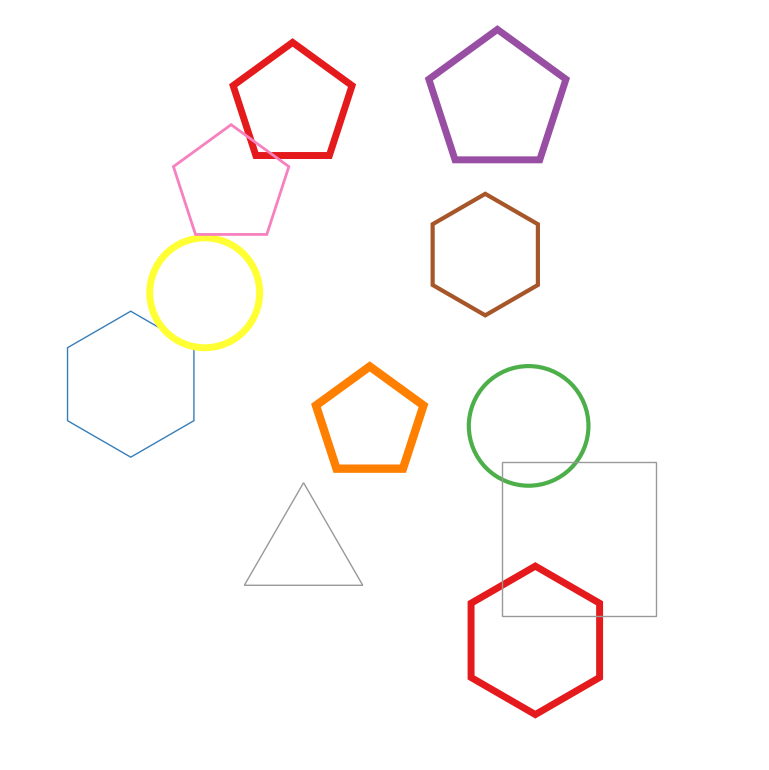[{"shape": "pentagon", "thickness": 2.5, "radius": 0.41, "center": [0.38, 0.864]}, {"shape": "hexagon", "thickness": 2.5, "radius": 0.48, "center": [0.695, 0.168]}, {"shape": "hexagon", "thickness": 0.5, "radius": 0.47, "center": [0.17, 0.501]}, {"shape": "circle", "thickness": 1.5, "radius": 0.39, "center": [0.687, 0.447]}, {"shape": "pentagon", "thickness": 2.5, "radius": 0.47, "center": [0.646, 0.868]}, {"shape": "pentagon", "thickness": 3, "radius": 0.37, "center": [0.48, 0.451]}, {"shape": "circle", "thickness": 2.5, "radius": 0.36, "center": [0.266, 0.62]}, {"shape": "hexagon", "thickness": 1.5, "radius": 0.39, "center": [0.63, 0.669]}, {"shape": "pentagon", "thickness": 1, "radius": 0.39, "center": [0.3, 0.759]}, {"shape": "triangle", "thickness": 0.5, "radius": 0.44, "center": [0.394, 0.284]}, {"shape": "square", "thickness": 0.5, "radius": 0.5, "center": [0.752, 0.3]}]